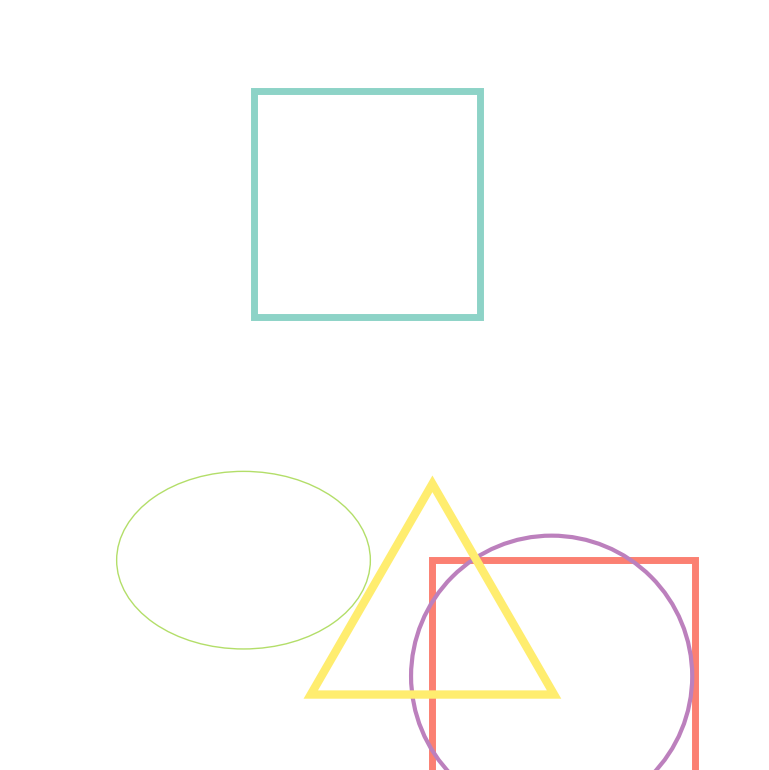[{"shape": "square", "thickness": 2.5, "radius": 0.74, "center": [0.476, 0.735]}, {"shape": "square", "thickness": 2.5, "radius": 0.85, "center": [0.732, 0.102]}, {"shape": "oval", "thickness": 0.5, "radius": 0.82, "center": [0.316, 0.273]}, {"shape": "circle", "thickness": 1.5, "radius": 0.91, "center": [0.716, 0.122]}, {"shape": "triangle", "thickness": 3, "radius": 0.91, "center": [0.562, 0.189]}]